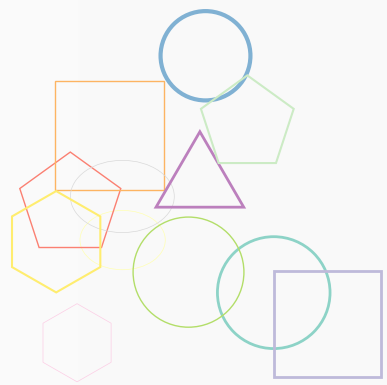[{"shape": "circle", "thickness": 2, "radius": 0.73, "center": [0.706, 0.24]}, {"shape": "oval", "thickness": 0.5, "radius": 0.55, "center": [0.316, 0.376]}, {"shape": "square", "thickness": 2, "radius": 0.69, "center": [0.845, 0.159]}, {"shape": "pentagon", "thickness": 1, "radius": 0.69, "center": [0.181, 0.468]}, {"shape": "circle", "thickness": 3, "radius": 0.58, "center": [0.53, 0.855]}, {"shape": "square", "thickness": 1, "radius": 0.7, "center": [0.284, 0.648]}, {"shape": "circle", "thickness": 1, "radius": 0.72, "center": [0.486, 0.293]}, {"shape": "hexagon", "thickness": 0.5, "radius": 0.51, "center": [0.199, 0.11]}, {"shape": "oval", "thickness": 0.5, "radius": 0.67, "center": [0.316, 0.49]}, {"shape": "triangle", "thickness": 2, "radius": 0.65, "center": [0.516, 0.527]}, {"shape": "pentagon", "thickness": 1.5, "radius": 0.63, "center": [0.638, 0.678]}, {"shape": "hexagon", "thickness": 1.5, "radius": 0.66, "center": [0.145, 0.372]}]